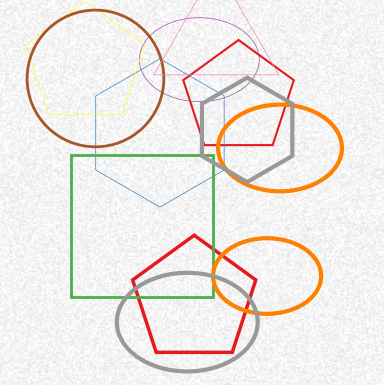[{"shape": "pentagon", "thickness": 1.5, "radius": 0.75, "center": [0.62, 0.745]}, {"shape": "pentagon", "thickness": 2.5, "radius": 0.84, "center": [0.504, 0.221]}, {"shape": "hexagon", "thickness": 0.5, "radius": 0.96, "center": [0.415, 0.655]}, {"shape": "square", "thickness": 2, "radius": 0.92, "center": [0.37, 0.414]}, {"shape": "oval", "thickness": 0.5, "radius": 0.78, "center": [0.518, 0.845]}, {"shape": "oval", "thickness": 3, "radius": 0.7, "center": [0.694, 0.283]}, {"shape": "oval", "thickness": 3, "radius": 0.8, "center": [0.727, 0.616]}, {"shape": "pentagon", "thickness": 0.5, "radius": 0.81, "center": [0.222, 0.834]}, {"shape": "circle", "thickness": 2, "radius": 0.89, "center": [0.248, 0.796]}, {"shape": "triangle", "thickness": 0.5, "radius": 0.94, "center": [0.562, 0.899]}, {"shape": "hexagon", "thickness": 3, "radius": 0.68, "center": [0.642, 0.663]}, {"shape": "oval", "thickness": 3, "radius": 0.92, "center": [0.486, 0.163]}]